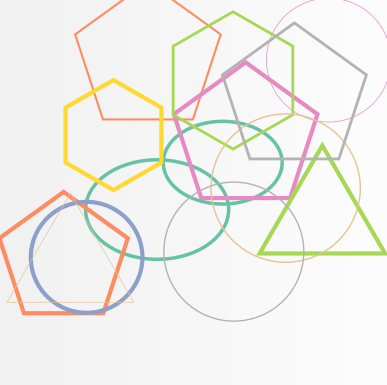[{"shape": "oval", "thickness": 2.5, "radius": 0.77, "center": [0.575, 0.577]}, {"shape": "oval", "thickness": 2.5, "radius": 0.92, "center": [0.405, 0.456]}, {"shape": "pentagon", "thickness": 3, "radius": 0.87, "center": [0.164, 0.327]}, {"shape": "pentagon", "thickness": 1.5, "radius": 0.99, "center": [0.382, 0.85]}, {"shape": "circle", "thickness": 3, "radius": 0.72, "center": [0.224, 0.332]}, {"shape": "pentagon", "thickness": 3, "radius": 0.97, "center": [0.634, 0.643]}, {"shape": "circle", "thickness": 0.5, "radius": 0.8, "center": [0.848, 0.844]}, {"shape": "triangle", "thickness": 3, "radius": 0.93, "center": [0.832, 0.435]}, {"shape": "hexagon", "thickness": 2, "radius": 0.89, "center": [0.601, 0.791]}, {"shape": "hexagon", "thickness": 3, "radius": 0.71, "center": [0.293, 0.649]}, {"shape": "triangle", "thickness": 0.5, "radius": 0.94, "center": [0.182, 0.309]}, {"shape": "circle", "thickness": 1, "radius": 0.96, "center": [0.737, 0.511]}, {"shape": "circle", "thickness": 1, "radius": 0.9, "center": [0.603, 0.346]}, {"shape": "pentagon", "thickness": 2, "radius": 0.98, "center": [0.76, 0.745]}]